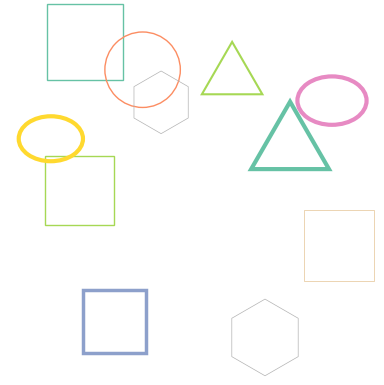[{"shape": "triangle", "thickness": 3, "radius": 0.58, "center": [0.753, 0.619]}, {"shape": "square", "thickness": 1, "radius": 0.49, "center": [0.22, 0.891]}, {"shape": "circle", "thickness": 1, "radius": 0.49, "center": [0.37, 0.819]}, {"shape": "square", "thickness": 2.5, "radius": 0.4, "center": [0.297, 0.165]}, {"shape": "oval", "thickness": 3, "radius": 0.45, "center": [0.862, 0.739]}, {"shape": "square", "thickness": 1, "radius": 0.45, "center": [0.208, 0.505]}, {"shape": "triangle", "thickness": 1.5, "radius": 0.45, "center": [0.603, 0.8]}, {"shape": "oval", "thickness": 3, "radius": 0.42, "center": [0.132, 0.64]}, {"shape": "square", "thickness": 0.5, "radius": 0.46, "center": [0.881, 0.363]}, {"shape": "hexagon", "thickness": 0.5, "radius": 0.41, "center": [0.418, 0.734]}, {"shape": "hexagon", "thickness": 0.5, "radius": 0.5, "center": [0.688, 0.124]}]